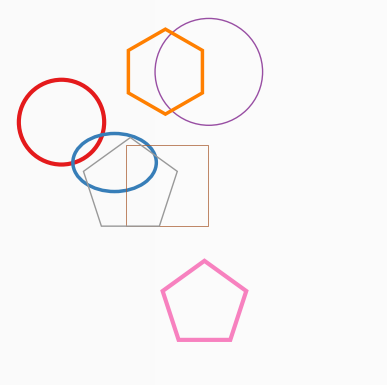[{"shape": "circle", "thickness": 3, "radius": 0.55, "center": [0.159, 0.683]}, {"shape": "oval", "thickness": 2.5, "radius": 0.54, "center": [0.296, 0.578]}, {"shape": "circle", "thickness": 1, "radius": 0.69, "center": [0.539, 0.813]}, {"shape": "hexagon", "thickness": 2.5, "radius": 0.55, "center": [0.427, 0.814]}, {"shape": "square", "thickness": 0.5, "radius": 0.53, "center": [0.431, 0.519]}, {"shape": "pentagon", "thickness": 3, "radius": 0.57, "center": [0.528, 0.209]}, {"shape": "pentagon", "thickness": 1, "radius": 0.64, "center": [0.336, 0.516]}]